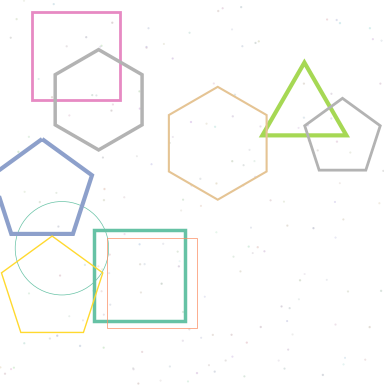[{"shape": "square", "thickness": 2.5, "radius": 0.59, "center": [0.361, 0.284]}, {"shape": "circle", "thickness": 0.5, "radius": 0.61, "center": [0.161, 0.355]}, {"shape": "square", "thickness": 0.5, "radius": 0.59, "center": [0.395, 0.265]}, {"shape": "pentagon", "thickness": 3, "radius": 0.68, "center": [0.109, 0.503]}, {"shape": "square", "thickness": 2, "radius": 0.58, "center": [0.198, 0.854]}, {"shape": "triangle", "thickness": 3, "radius": 0.63, "center": [0.791, 0.711]}, {"shape": "pentagon", "thickness": 1, "radius": 0.69, "center": [0.135, 0.248]}, {"shape": "hexagon", "thickness": 1.5, "radius": 0.73, "center": [0.566, 0.628]}, {"shape": "pentagon", "thickness": 2, "radius": 0.52, "center": [0.89, 0.642]}, {"shape": "hexagon", "thickness": 2.5, "radius": 0.65, "center": [0.256, 0.741]}]